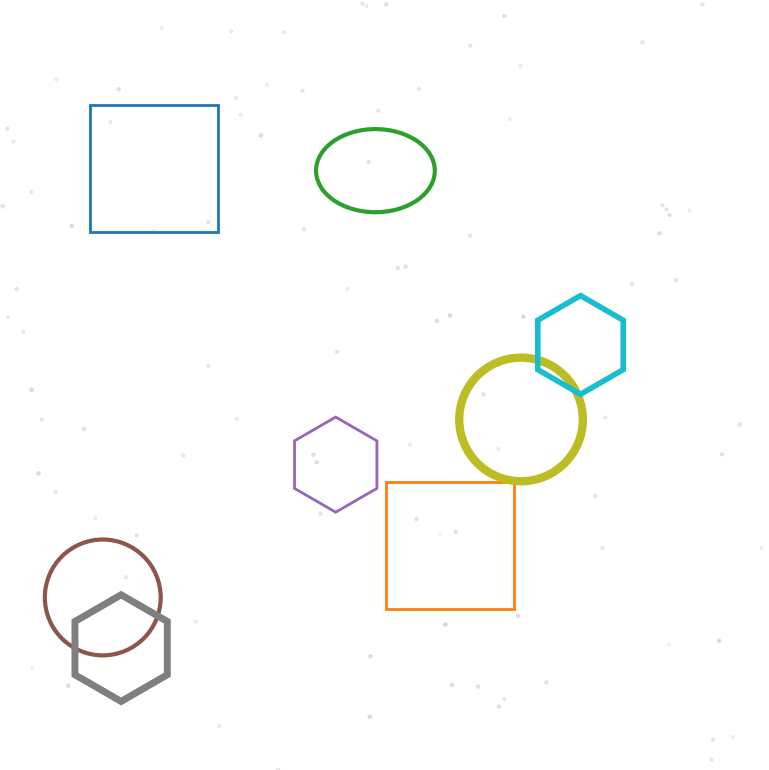[{"shape": "square", "thickness": 1, "radius": 0.41, "center": [0.2, 0.781]}, {"shape": "square", "thickness": 1, "radius": 0.41, "center": [0.584, 0.291]}, {"shape": "oval", "thickness": 1.5, "radius": 0.39, "center": [0.488, 0.778]}, {"shape": "hexagon", "thickness": 1, "radius": 0.31, "center": [0.436, 0.397]}, {"shape": "circle", "thickness": 1.5, "radius": 0.38, "center": [0.133, 0.224]}, {"shape": "hexagon", "thickness": 2.5, "radius": 0.35, "center": [0.157, 0.158]}, {"shape": "circle", "thickness": 3, "radius": 0.4, "center": [0.677, 0.455]}, {"shape": "hexagon", "thickness": 2, "radius": 0.32, "center": [0.754, 0.552]}]